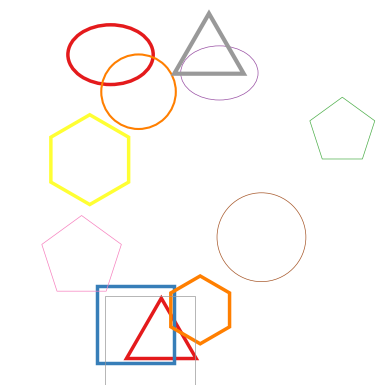[{"shape": "oval", "thickness": 2.5, "radius": 0.55, "center": [0.287, 0.858]}, {"shape": "triangle", "thickness": 2.5, "radius": 0.52, "center": [0.419, 0.121]}, {"shape": "square", "thickness": 2.5, "radius": 0.5, "center": [0.352, 0.158]}, {"shape": "pentagon", "thickness": 0.5, "radius": 0.44, "center": [0.889, 0.659]}, {"shape": "oval", "thickness": 0.5, "radius": 0.5, "center": [0.57, 0.811]}, {"shape": "circle", "thickness": 1.5, "radius": 0.48, "center": [0.36, 0.762]}, {"shape": "hexagon", "thickness": 2.5, "radius": 0.44, "center": [0.52, 0.195]}, {"shape": "hexagon", "thickness": 2.5, "radius": 0.58, "center": [0.233, 0.585]}, {"shape": "circle", "thickness": 0.5, "radius": 0.58, "center": [0.679, 0.384]}, {"shape": "pentagon", "thickness": 0.5, "radius": 0.54, "center": [0.212, 0.332]}, {"shape": "square", "thickness": 0.5, "radius": 0.58, "center": [0.389, 0.113]}, {"shape": "triangle", "thickness": 3, "radius": 0.52, "center": [0.543, 0.861]}]